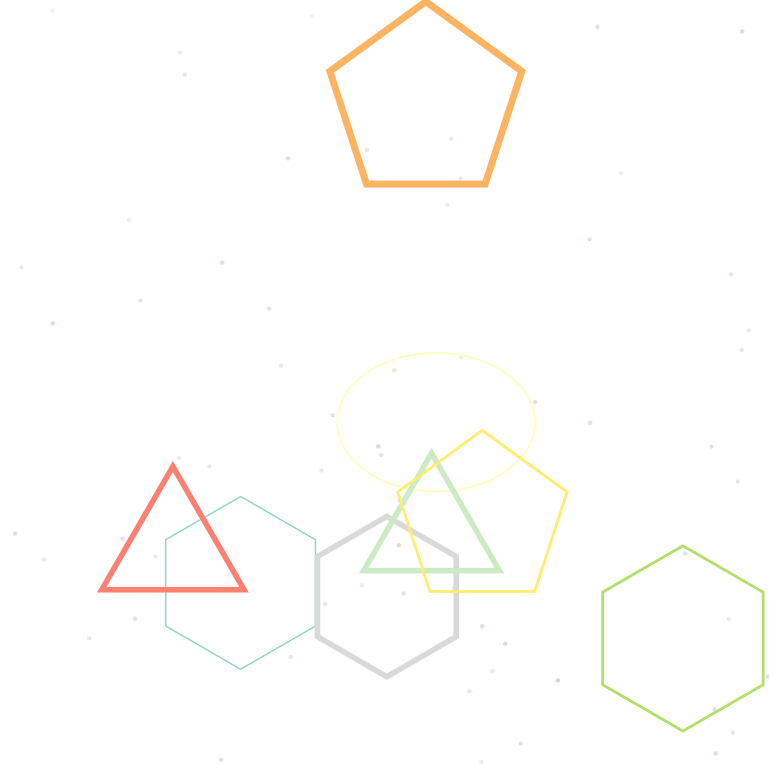[{"shape": "hexagon", "thickness": 0.5, "radius": 0.56, "center": [0.312, 0.243]}, {"shape": "oval", "thickness": 0.5, "radius": 0.64, "center": [0.566, 0.452]}, {"shape": "triangle", "thickness": 2, "radius": 0.53, "center": [0.225, 0.287]}, {"shape": "pentagon", "thickness": 2.5, "radius": 0.66, "center": [0.553, 0.867]}, {"shape": "hexagon", "thickness": 1, "radius": 0.6, "center": [0.887, 0.171]}, {"shape": "hexagon", "thickness": 2, "radius": 0.52, "center": [0.502, 0.225]}, {"shape": "triangle", "thickness": 2, "radius": 0.51, "center": [0.56, 0.31]}, {"shape": "pentagon", "thickness": 1, "radius": 0.58, "center": [0.626, 0.325]}]